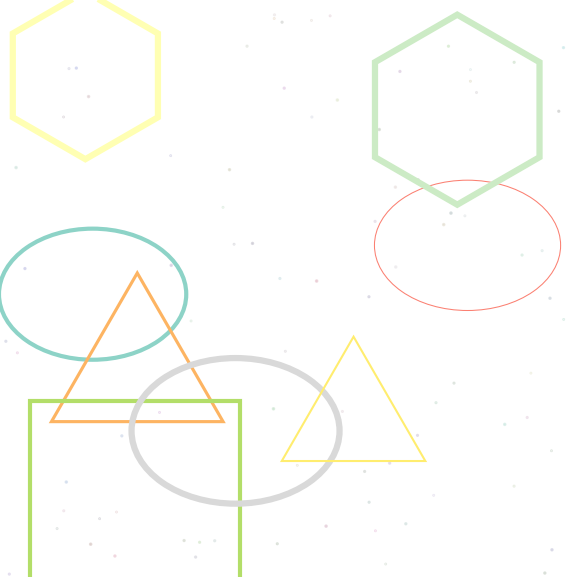[{"shape": "oval", "thickness": 2, "radius": 0.81, "center": [0.16, 0.49]}, {"shape": "hexagon", "thickness": 3, "radius": 0.73, "center": [0.148, 0.869]}, {"shape": "oval", "thickness": 0.5, "radius": 0.81, "center": [0.81, 0.574]}, {"shape": "triangle", "thickness": 1.5, "radius": 0.86, "center": [0.238, 0.355]}, {"shape": "square", "thickness": 2, "radius": 0.91, "center": [0.234, 0.122]}, {"shape": "oval", "thickness": 3, "radius": 0.9, "center": [0.408, 0.253]}, {"shape": "hexagon", "thickness": 3, "radius": 0.82, "center": [0.792, 0.809]}, {"shape": "triangle", "thickness": 1, "radius": 0.72, "center": [0.612, 0.273]}]